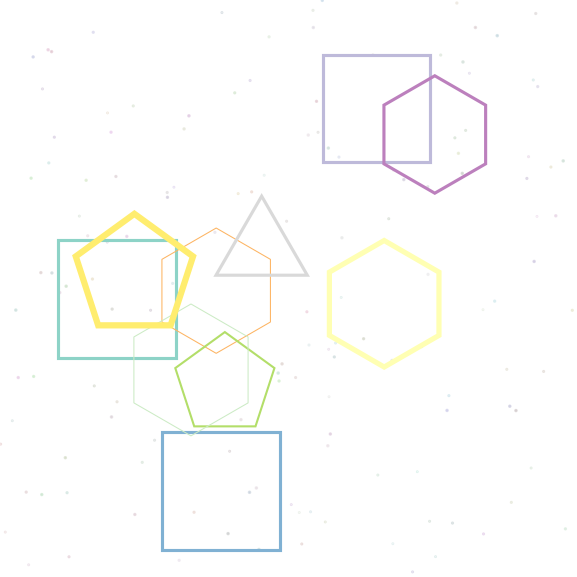[{"shape": "square", "thickness": 1.5, "radius": 0.51, "center": [0.203, 0.482]}, {"shape": "hexagon", "thickness": 2.5, "radius": 0.55, "center": [0.665, 0.473]}, {"shape": "square", "thickness": 1.5, "radius": 0.46, "center": [0.652, 0.812]}, {"shape": "square", "thickness": 1.5, "radius": 0.51, "center": [0.382, 0.148]}, {"shape": "hexagon", "thickness": 0.5, "radius": 0.54, "center": [0.374, 0.496]}, {"shape": "pentagon", "thickness": 1, "radius": 0.45, "center": [0.389, 0.334]}, {"shape": "triangle", "thickness": 1.5, "radius": 0.46, "center": [0.453, 0.568]}, {"shape": "hexagon", "thickness": 1.5, "radius": 0.51, "center": [0.753, 0.766]}, {"shape": "hexagon", "thickness": 0.5, "radius": 0.57, "center": [0.331, 0.359]}, {"shape": "pentagon", "thickness": 3, "radius": 0.53, "center": [0.233, 0.522]}]